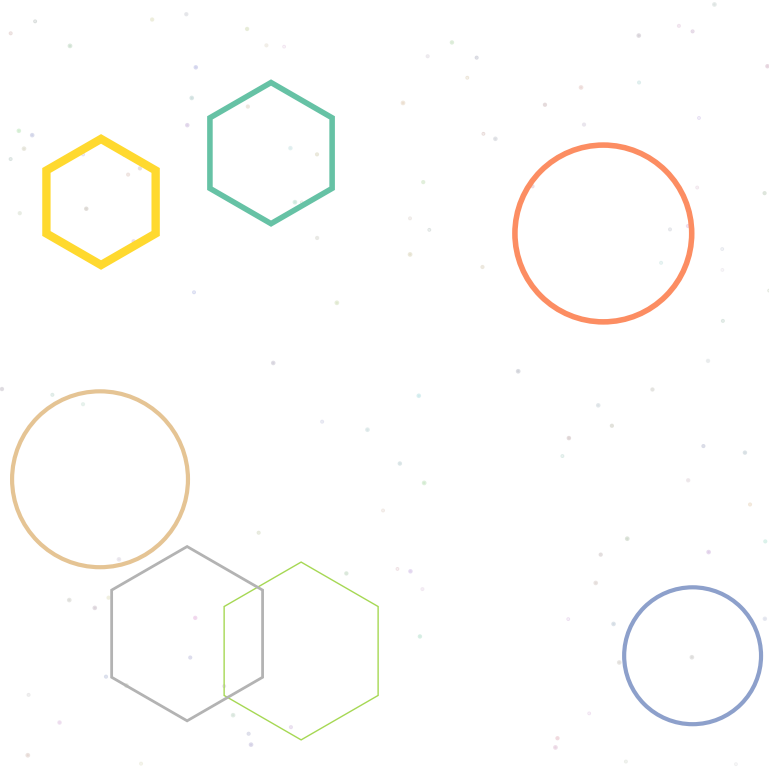[{"shape": "hexagon", "thickness": 2, "radius": 0.46, "center": [0.352, 0.801]}, {"shape": "circle", "thickness": 2, "radius": 0.57, "center": [0.784, 0.697]}, {"shape": "circle", "thickness": 1.5, "radius": 0.44, "center": [0.899, 0.148]}, {"shape": "hexagon", "thickness": 0.5, "radius": 0.58, "center": [0.391, 0.155]}, {"shape": "hexagon", "thickness": 3, "radius": 0.41, "center": [0.131, 0.738]}, {"shape": "circle", "thickness": 1.5, "radius": 0.57, "center": [0.13, 0.378]}, {"shape": "hexagon", "thickness": 1, "radius": 0.57, "center": [0.243, 0.177]}]